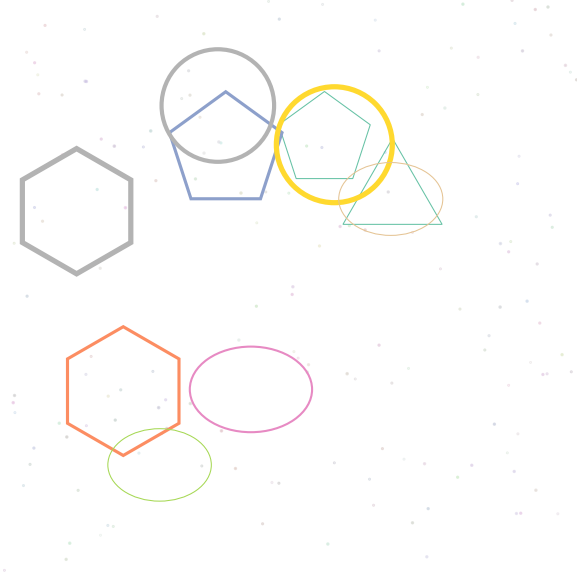[{"shape": "triangle", "thickness": 0.5, "radius": 0.5, "center": [0.68, 0.66]}, {"shape": "pentagon", "thickness": 0.5, "radius": 0.42, "center": [0.562, 0.757]}, {"shape": "hexagon", "thickness": 1.5, "radius": 0.56, "center": [0.213, 0.322]}, {"shape": "pentagon", "thickness": 1.5, "radius": 0.51, "center": [0.391, 0.738]}, {"shape": "oval", "thickness": 1, "radius": 0.53, "center": [0.435, 0.325]}, {"shape": "oval", "thickness": 0.5, "radius": 0.45, "center": [0.276, 0.194]}, {"shape": "circle", "thickness": 2.5, "radius": 0.5, "center": [0.579, 0.749]}, {"shape": "oval", "thickness": 0.5, "radius": 0.45, "center": [0.677, 0.655]}, {"shape": "hexagon", "thickness": 2.5, "radius": 0.54, "center": [0.133, 0.633]}, {"shape": "circle", "thickness": 2, "radius": 0.49, "center": [0.377, 0.816]}]